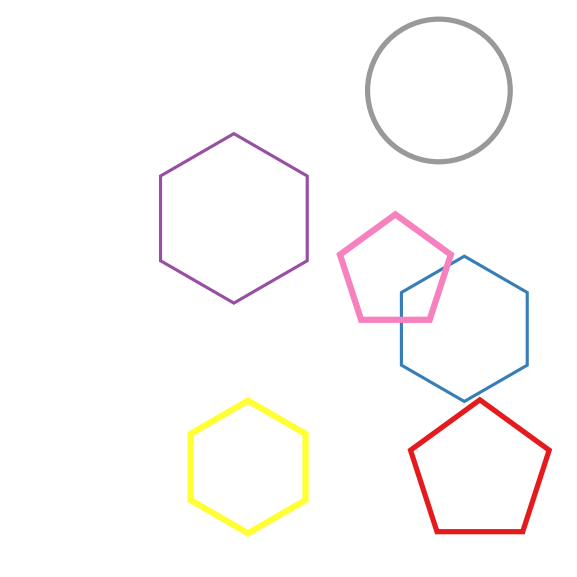[{"shape": "pentagon", "thickness": 2.5, "radius": 0.63, "center": [0.831, 0.181]}, {"shape": "hexagon", "thickness": 1.5, "radius": 0.63, "center": [0.804, 0.43]}, {"shape": "hexagon", "thickness": 1.5, "radius": 0.73, "center": [0.405, 0.621]}, {"shape": "hexagon", "thickness": 3, "radius": 0.57, "center": [0.43, 0.19]}, {"shape": "pentagon", "thickness": 3, "radius": 0.5, "center": [0.685, 0.527]}, {"shape": "circle", "thickness": 2.5, "radius": 0.62, "center": [0.76, 0.842]}]